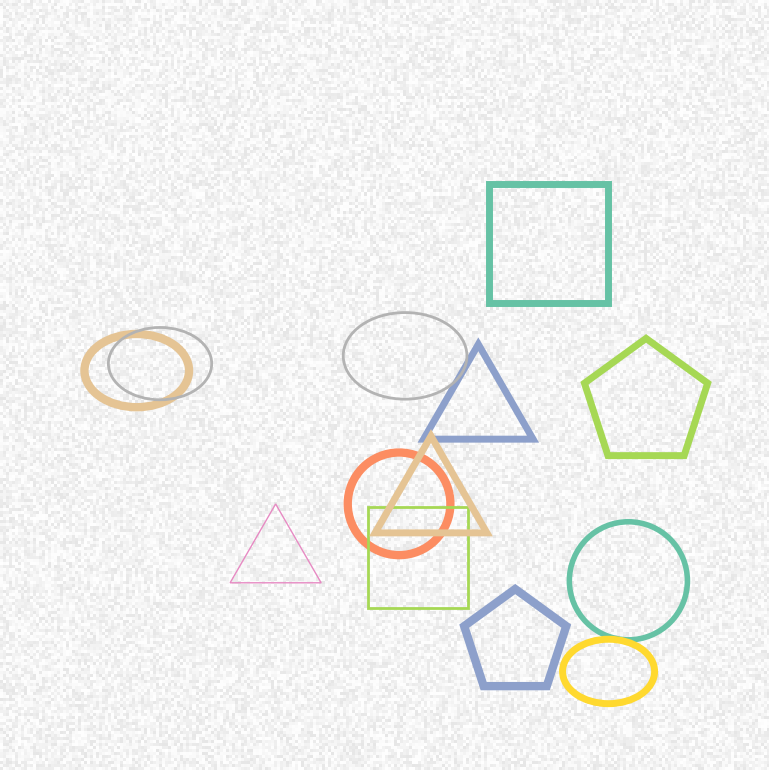[{"shape": "square", "thickness": 2.5, "radius": 0.39, "center": [0.712, 0.683]}, {"shape": "circle", "thickness": 2, "radius": 0.38, "center": [0.816, 0.246]}, {"shape": "circle", "thickness": 3, "radius": 0.33, "center": [0.518, 0.346]}, {"shape": "triangle", "thickness": 2.5, "radius": 0.41, "center": [0.621, 0.471]}, {"shape": "pentagon", "thickness": 3, "radius": 0.35, "center": [0.669, 0.165]}, {"shape": "triangle", "thickness": 0.5, "radius": 0.34, "center": [0.358, 0.277]}, {"shape": "pentagon", "thickness": 2.5, "radius": 0.42, "center": [0.839, 0.476]}, {"shape": "square", "thickness": 1, "radius": 0.33, "center": [0.543, 0.276]}, {"shape": "oval", "thickness": 2.5, "radius": 0.3, "center": [0.79, 0.128]}, {"shape": "oval", "thickness": 3, "radius": 0.34, "center": [0.178, 0.519]}, {"shape": "triangle", "thickness": 2.5, "radius": 0.42, "center": [0.56, 0.35]}, {"shape": "oval", "thickness": 1, "radius": 0.4, "center": [0.526, 0.538]}, {"shape": "oval", "thickness": 1, "radius": 0.34, "center": [0.208, 0.528]}]